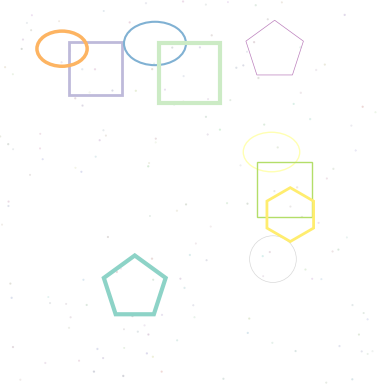[{"shape": "pentagon", "thickness": 3, "radius": 0.42, "center": [0.35, 0.252]}, {"shape": "oval", "thickness": 1, "radius": 0.37, "center": [0.705, 0.605]}, {"shape": "square", "thickness": 2, "radius": 0.34, "center": [0.248, 0.822]}, {"shape": "oval", "thickness": 1.5, "radius": 0.4, "center": [0.403, 0.887]}, {"shape": "oval", "thickness": 2.5, "radius": 0.33, "center": [0.161, 0.874]}, {"shape": "square", "thickness": 1, "radius": 0.36, "center": [0.738, 0.508]}, {"shape": "circle", "thickness": 0.5, "radius": 0.3, "center": [0.709, 0.327]}, {"shape": "pentagon", "thickness": 0.5, "radius": 0.39, "center": [0.713, 0.869]}, {"shape": "square", "thickness": 3, "radius": 0.39, "center": [0.492, 0.811]}, {"shape": "hexagon", "thickness": 2, "radius": 0.35, "center": [0.754, 0.443]}]